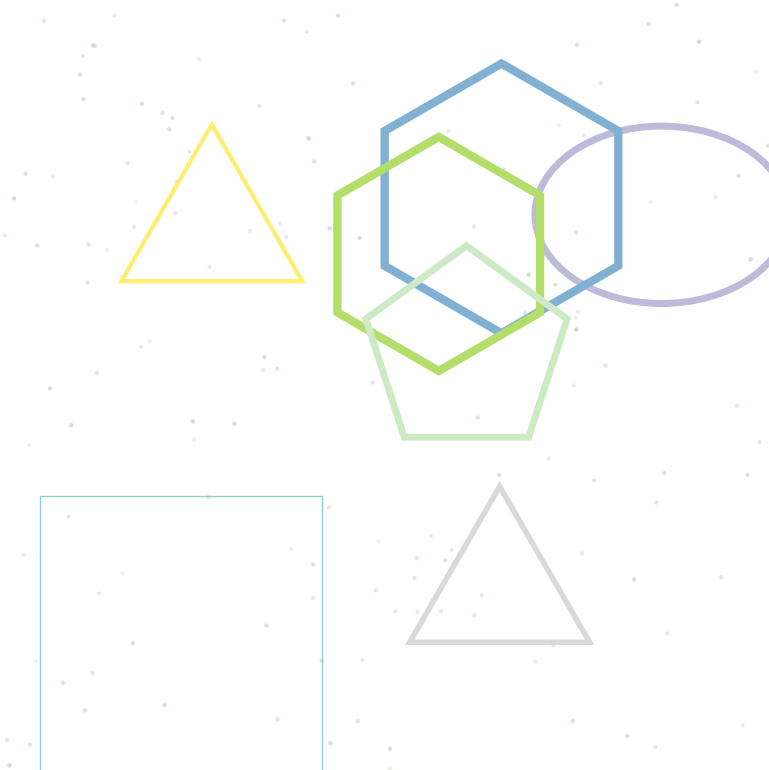[{"shape": "square", "thickness": 0.5, "radius": 0.92, "center": [0.235, 0.173]}, {"shape": "oval", "thickness": 2.5, "radius": 0.82, "center": [0.859, 0.721]}, {"shape": "hexagon", "thickness": 3, "radius": 0.88, "center": [0.651, 0.742]}, {"shape": "hexagon", "thickness": 3, "radius": 0.76, "center": [0.57, 0.67]}, {"shape": "triangle", "thickness": 2, "radius": 0.67, "center": [0.649, 0.233]}, {"shape": "pentagon", "thickness": 2.5, "radius": 0.69, "center": [0.606, 0.543]}, {"shape": "triangle", "thickness": 1.5, "radius": 0.68, "center": [0.275, 0.703]}]